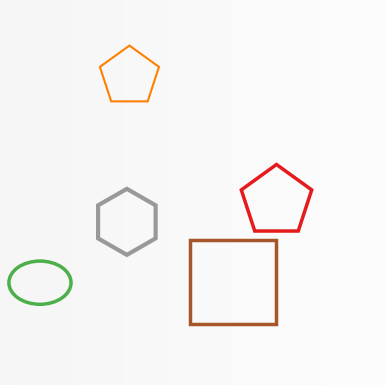[{"shape": "pentagon", "thickness": 2.5, "radius": 0.48, "center": [0.714, 0.477]}, {"shape": "oval", "thickness": 2.5, "radius": 0.4, "center": [0.103, 0.266]}, {"shape": "pentagon", "thickness": 1.5, "radius": 0.4, "center": [0.334, 0.802]}, {"shape": "square", "thickness": 2.5, "radius": 0.55, "center": [0.602, 0.268]}, {"shape": "hexagon", "thickness": 3, "radius": 0.43, "center": [0.327, 0.424]}]